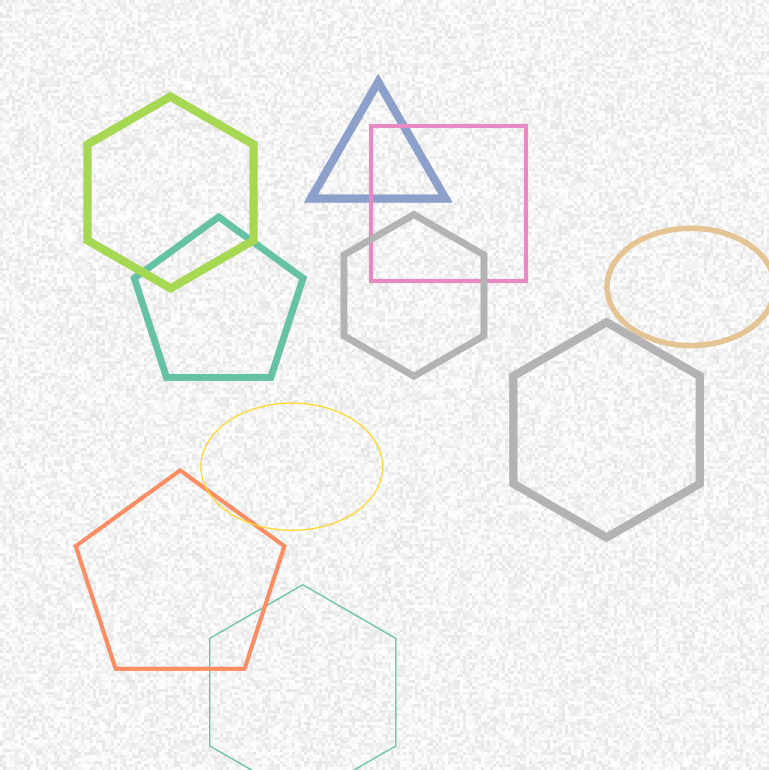[{"shape": "pentagon", "thickness": 2.5, "radius": 0.58, "center": [0.284, 0.603]}, {"shape": "hexagon", "thickness": 0.5, "radius": 0.7, "center": [0.393, 0.101]}, {"shape": "pentagon", "thickness": 1.5, "radius": 0.71, "center": [0.234, 0.247]}, {"shape": "triangle", "thickness": 3, "radius": 0.5, "center": [0.491, 0.793]}, {"shape": "square", "thickness": 1.5, "radius": 0.5, "center": [0.582, 0.736]}, {"shape": "hexagon", "thickness": 3, "radius": 0.62, "center": [0.221, 0.75]}, {"shape": "oval", "thickness": 0.5, "radius": 0.59, "center": [0.379, 0.394]}, {"shape": "oval", "thickness": 2, "radius": 0.54, "center": [0.897, 0.627]}, {"shape": "hexagon", "thickness": 3, "radius": 0.7, "center": [0.788, 0.442]}, {"shape": "hexagon", "thickness": 2.5, "radius": 0.52, "center": [0.538, 0.616]}]